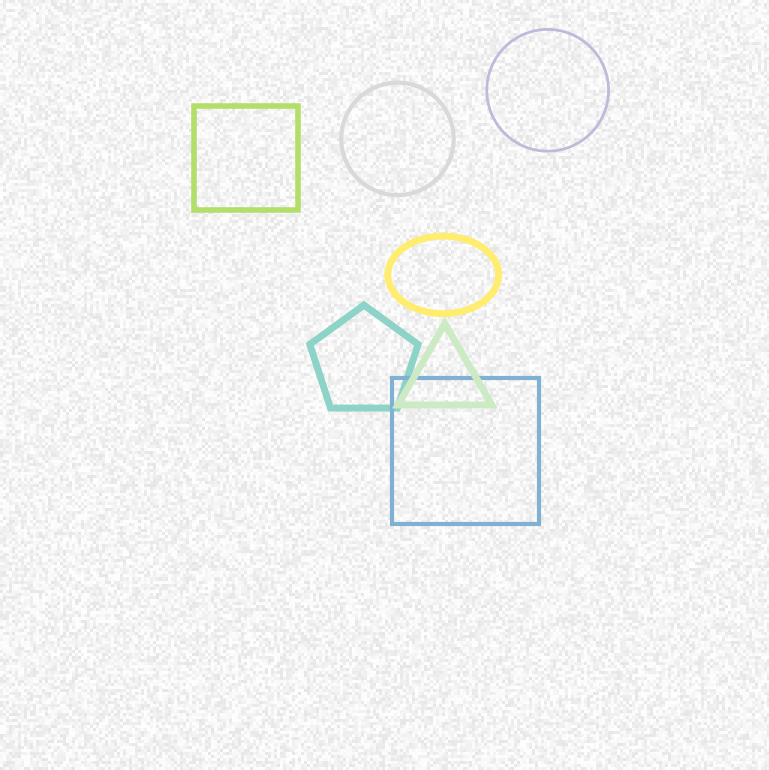[{"shape": "pentagon", "thickness": 2.5, "radius": 0.37, "center": [0.473, 0.53]}, {"shape": "circle", "thickness": 1, "radius": 0.4, "center": [0.711, 0.883]}, {"shape": "square", "thickness": 1.5, "radius": 0.48, "center": [0.605, 0.414]}, {"shape": "square", "thickness": 2, "radius": 0.34, "center": [0.32, 0.795]}, {"shape": "circle", "thickness": 1.5, "radius": 0.37, "center": [0.516, 0.82]}, {"shape": "triangle", "thickness": 2.5, "radius": 0.35, "center": [0.578, 0.509]}, {"shape": "oval", "thickness": 2.5, "radius": 0.36, "center": [0.576, 0.643]}]